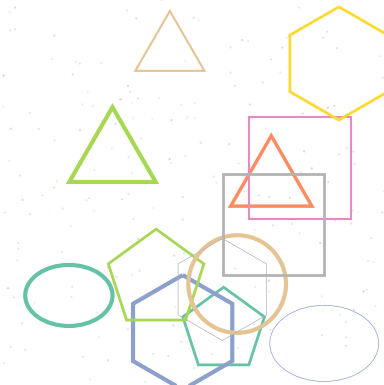[{"shape": "pentagon", "thickness": 2, "radius": 0.56, "center": [0.581, 0.142]}, {"shape": "oval", "thickness": 3, "radius": 0.57, "center": [0.179, 0.233]}, {"shape": "triangle", "thickness": 2.5, "radius": 0.61, "center": [0.705, 0.525]}, {"shape": "oval", "thickness": 0.5, "radius": 0.71, "center": [0.842, 0.108]}, {"shape": "hexagon", "thickness": 3, "radius": 0.74, "center": [0.474, 0.137]}, {"shape": "square", "thickness": 1.5, "radius": 0.66, "center": [0.78, 0.565]}, {"shape": "pentagon", "thickness": 2, "radius": 0.65, "center": [0.405, 0.274]}, {"shape": "triangle", "thickness": 3, "radius": 0.65, "center": [0.292, 0.592]}, {"shape": "hexagon", "thickness": 2, "radius": 0.73, "center": [0.88, 0.835]}, {"shape": "circle", "thickness": 3, "radius": 0.63, "center": [0.616, 0.262]}, {"shape": "triangle", "thickness": 1.5, "radius": 0.52, "center": [0.441, 0.868]}, {"shape": "square", "thickness": 2, "radius": 0.66, "center": [0.71, 0.418]}, {"shape": "hexagon", "thickness": 0.5, "radius": 0.66, "center": [0.577, 0.248]}]